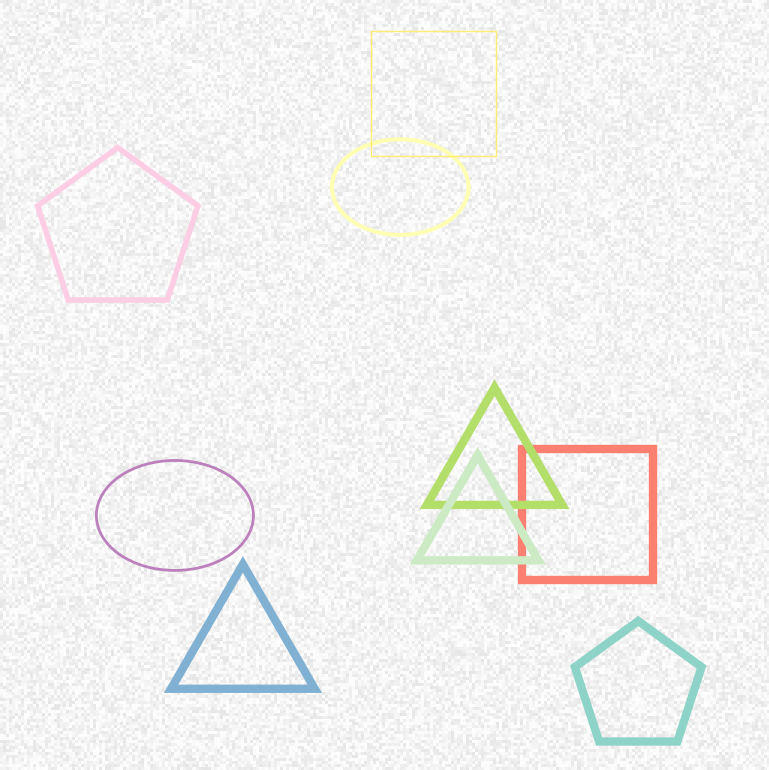[{"shape": "pentagon", "thickness": 3, "radius": 0.43, "center": [0.829, 0.107]}, {"shape": "oval", "thickness": 1.5, "radius": 0.44, "center": [0.52, 0.757]}, {"shape": "square", "thickness": 3, "radius": 0.43, "center": [0.764, 0.331]}, {"shape": "triangle", "thickness": 3, "radius": 0.54, "center": [0.315, 0.159]}, {"shape": "triangle", "thickness": 3, "radius": 0.51, "center": [0.642, 0.395]}, {"shape": "pentagon", "thickness": 2, "radius": 0.55, "center": [0.153, 0.699]}, {"shape": "oval", "thickness": 1, "radius": 0.51, "center": [0.227, 0.331]}, {"shape": "triangle", "thickness": 3, "radius": 0.46, "center": [0.62, 0.318]}, {"shape": "square", "thickness": 0.5, "radius": 0.4, "center": [0.563, 0.878]}]